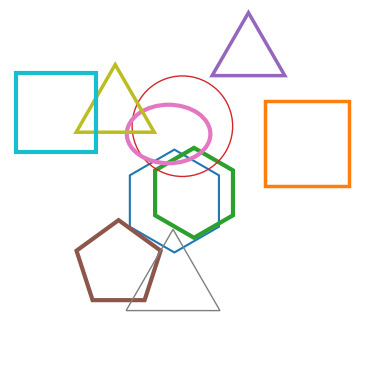[{"shape": "hexagon", "thickness": 1.5, "radius": 0.67, "center": [0.453, 0.478]}, {"shape": "square", "thickness": 2.5, "radius": 0.55, "center": [0.797, 0.627]}, {"shape": "hexagon", "thickness": 3, "radius": 0.58, "center": [0.504, 0.499]}, {"shape": "circle", "thickness": 1, "radius": 0.65, "center": [0.474, 0.672]}, {"shape": "triangle", "thickness": 2.5, "radius": 0.54, "center": [0.645, 0.858]}, {"shape": "pentagon", "thickness": 3, "radius": 0.57, "center": [0.308, 0.313]}, {"shape": "oval", "thickness": 3, "radius": 0.54, "center": [0.438, 0.652]}, {"shape": "triangle", "thickness": 1, "radius": 0.7, "center": [0.449, 0.264]}, {"shape": "triangle", "thickness": 2.5, "radius": 0.59, "center": [0.299, 0.715]}, {"shape": "square", "thickness": 3, "radius": 0.52, "center": [0.145, 0.708]}]